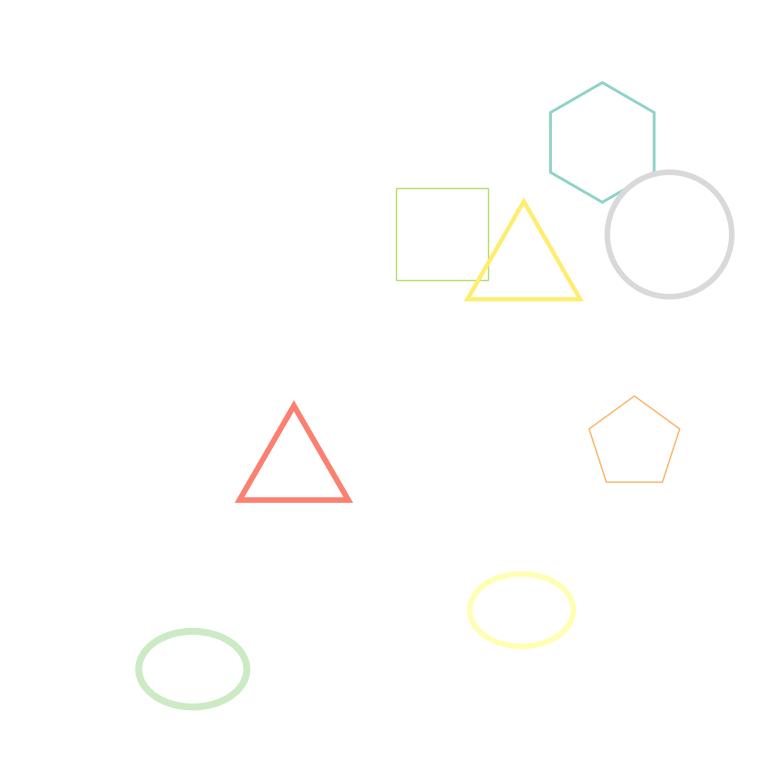[{"shape": "hexagon", "thickness": 1, "radius": 0.39, "center": [0.782, 0.815]}, {"shape": "oval", "thickness": 2, "radius": 0.34, "center": [0.677, 0.208]}, {"shape": "triangle", "thickness": 2, "radius": 0.41, "center": [0.382, 0.391]}, {"shape": "pentagon", "thickness": 0.5, "radius": 0.31, "center": [0.824, 0.424]}, {"shape": "square", "thickness": 0.5, "radius": 0.3, "center": [0.574, 0.696]}, {"shape": "circle", "thickness": 2, "radius": 0.4, "center": [0.87, 0.695]}, {"shape": "oval", "thickness": 2.5, "radius": 0.35, "center": [0.25, 0.131]}, {"shape": "triangle", "thickness": 1.5, "radius": 0.42, "center": [0.68, 0.654]}]